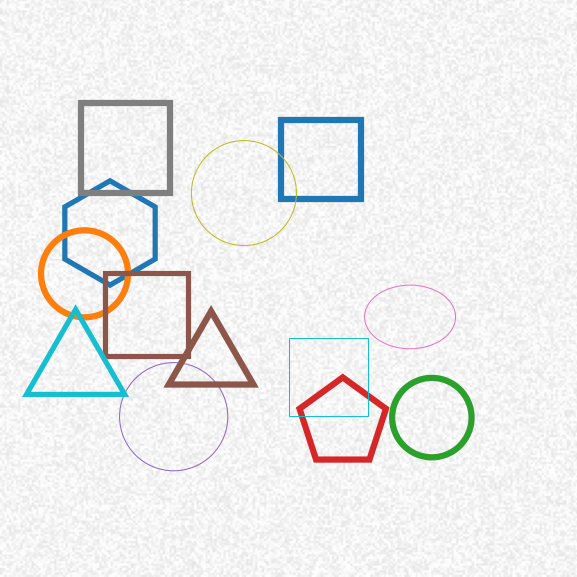[{"shape": "hexagon", "thickness": 2.5, "radius": 0.45, "center": [0.19, 0.596]}, {"shape": "square", "thickness": 3, "radius": 0.34, "center": [0.555, 0.723]}, {"shape": "circle", "thickness": 3, "radius": 0.38, "center": [0.146, 0.525]}, {"shape": "circle", "thickness": 3, "radius": 0.34, "center": [0.748, 0.276]}, {"shape": "pentagon", "thickness": 3, "radius": 0.39, "center": [0.594, 0.267]}, {"shape": "circle", "thickness": 0.5, "radius": 0.47, "center": [0.301, 0.278]}, {"shape": "triangle", "thickness": 3, "radius": 0.42, "center": [0.366, 0.376]}, {"shape": "square", "thickness": 2.5, "radius": 0.36, "center": [0.253, 0.454]}, {"shape": "oval", "thickness": 0.5, "radius": 0.39, "center": [0.71, 0.45]}, {"shape": "square", "thickness": 3, "radius": 0.39, "center": [0.217, 0.743]}, {"shape": "circle", "thickness": 0.5, "radius": 0.45, "center": [0.422, 0.665]}, {"shape": "triangle", "thickness": 2.5, "radius": 0.49, "center": [0.131, 0.365]}, {"shape": "square", "thickness": 0.5, "radius": 0.34, "center": [0.569, 0.346]}]